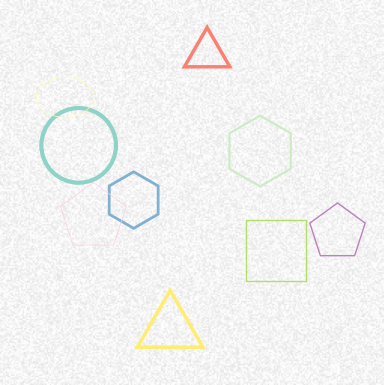[{"shape": "circle", "thickness": 3, "radius": 0.48, "center": [0.204, 0.622]}, {"shape": "oval", "thickness": 0.5, "radius": 0.37, "center": [0.168, 0.747]}, {"shape": "triangle", "thickness": 2.5, "radius": 0.34, "center": [0.538, 0.861]}, {"shape": "hexagon", "thickness": 2, "radius": 0.37, "center": [0.347, 0.48]}, {"shape": "square", "thickness": 1, "radius": 0.39, "center": [0.717, 0.349]}, {"shape": "pentagon", "thickness": 0.5, "radius": 0.45, "center": [0.243, 0.436]}, {"shape": "pentagon", "thickness": 1, "radius": 0.38, "center": [0.877, 0.397]}, {"shape": "hexagon", "thickness": 1.5, "radius": 0.46, "center": [0.675, 0.608]}, {"shape": "triangle", "thickness": 2.5, "radius": 0.49, "center": [0.442, 0.147]}]